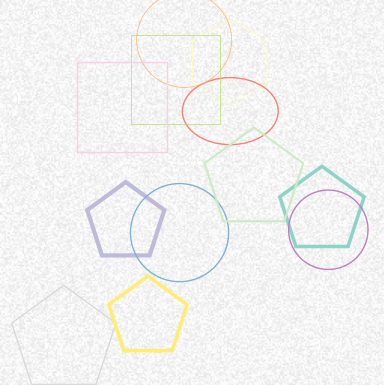[{"shape": "pentagon", "thickness": 2.5, "radius": 0.58, "center": [0.836, 0.453]}, {"shape": "hexagon", "thickness": 0.5, "radius": 0.56, "center": [0.597, 0.838]}, {"shape": "pentagon", "thickness": 3, "radius": 0.53, "center": [0.327, 0.422]}, {"shape": "oval", "thickness": 1, "radius": 0.62, "center": [0.598, 0.711]}, {"shape": "circle", "thickness": 1, "radius": 0.64, "center": [0.466, 0.396]}, {"shape": "circle", "thickness": 0.5, "radius": 0.62, "center": [0.478, 0.896]}, {"shape": "square", "thickness": 0.5, "radius": 0.58, "center": [0.456, 0.794]}, {"shape": "square", "thickness": 1, "radius": 0.58, "center": [0.316, 0.722]}, {"shape": "pentagon", "thickness": 1, "radius": 0.71, "center": [0.166, 0.117]}, {"shape": "circle", "thickness": 1, "radius": 0.52, "center": [0.853, 0.403]}, {"shape": "pentagon", "thickness": 1.5, "radius": 0.67, "center": [0.66, 0.534]}, {"shape": "pentagon", "thickness": 2.5, "radius": 0.53, "center": [0.384, 0.176]}]